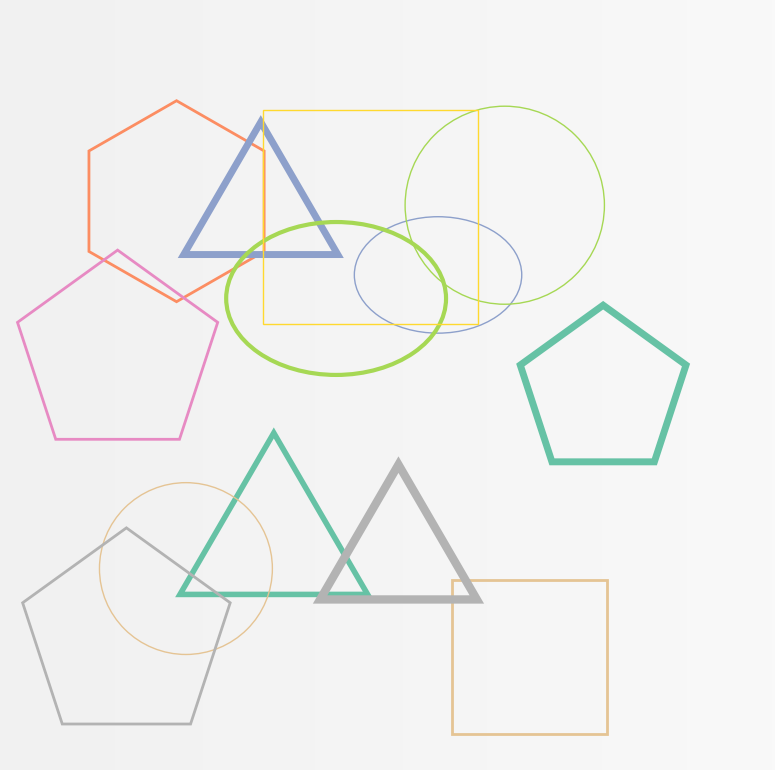[{"shape": "pentagon", "thickness": 2.5, "radius": 0.56, "center": [0.778, 0.491]}, {"shape": "triangle", "thickness": 2, "radius": 0.7, "center": [0.353, 0.298]}, {"shape": "hexagon", "thickness": 1, "radius": 0.65, "center": [0.228, 0.739]}, {"shape": "triangle", "thickness": 2.5, "radius": 0.57, "center": [0.336, 0.727]}, {"shape": "oval", "thickness": 0.5, "radius": 0.54, "center": [0.565, 0.643]}, {"shape": "pentagon", "thickness": 1, "radius": 0.68, "center": [0.152, 0.539]}, {"shape": "circle", "thickness": 0.5, "radius": 0.64, "center": [0.651, 0.733]}, {"shape": "oval", "thickness": 1.5, "radius": 0.71, "center": [0.434, 0.612]}, {"shape": "square", "thickness": 0.5, "radius": 0.69, "center": [0.478, 0.718]}, {"shape": "circle", "thickness": 0.5, "radius": 0.56, "center": [0.24, 0.262]}, {"shape": "square", "thickness": 1, "radius": 0.5, "center": [0.683, 0.147]}, {"shape": "triangle", "thickness": 3, "radius": 0.58, "center": [0.514, 0.28]}, {"shape": "pentagon", "thickness": 1, "radius": 0.7, "center": [0.163, 0.174]}]